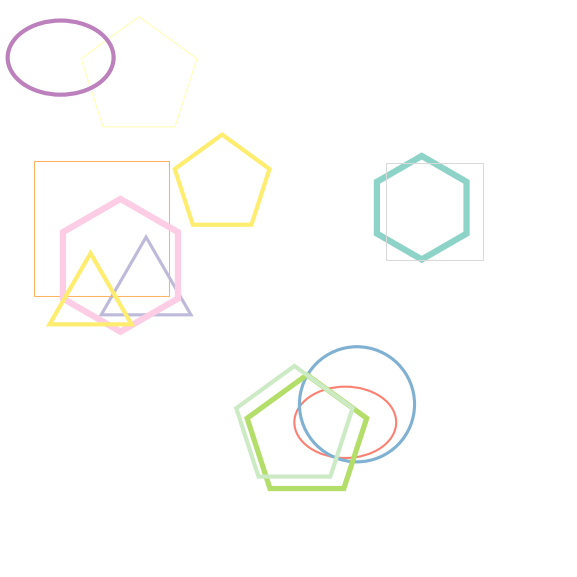[{"shape": "hexagon", "thickness": 3, "radius": 0.45, "center": [0.73, 0.639]}, {"shape": "pentagon", "thickness": 0.5, "radius": 0.53, "center": [0.241, 0.865]}, {"shape": "triangle", "thickness": 1.5, "radius": 0.45, "center": [0.253, 0.499]}, {"shape": "oval", "thickness": 1, "radius": 0.44, "center": [0.598, 0.268]}, {"shape": "circle", "thickness": 1.5, "radius": 0.5, "center": [0.618, 0.299]}, {"shape": "square", "thickness": 0.5, "radius": 0.58, "center": [0.175, 0.604]}, {"shape": "pentagon", "thickness": 2.5, "radius": 0.54, "center": [0.531, 0.241]}, {"shape": "hexagon", "thickness": 3, "radius": 0.57, "center": [0.209, 0.54]}, {"shape": "square", "thickness": 0.5, "radius": 0.42, "center": [0.753, 0.633]}, {"shape": "oval", "thickness": 2, "radius": 0.46, "center": [0.105, 0.899]}, {"shape": "pentagon", "thickness": 2, "radius": 0.53, "center": [0.51, 0.26]}, {"shape": "triangle", "thickness": 2, "radius": 0.41, "center": [0.157, 0.479]}, {"shape": "pentagon", "thickness": 2, "radius": 0.43, "center": [0.385, 0.68]}]